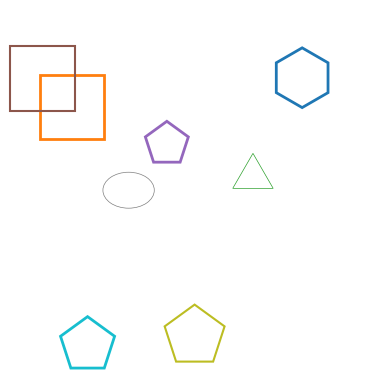[{"shape": "hexagon", "thickness": 2, "radius": 0.39, "center": [0.785, 0.798]}, {"shape": "square", "thickness": 2, "radius": 0.41, "center": [0.187, 0.722]}, {"shape": "triangle", "thickness": 0.5, "radius": 0.3, "center": [0.657, 0.541]}, {"shape": "pentagon", "thickness": 2, "radius": 0.29, "center": [0.433, 0.626]}, {"shape": "square", "thickness": 1.5, "radius": 0.43, "center": [0.111, 0.796]}, {"shape": "oval", "thickness": 0.5, "radius": 0.33, "center": [0.334, 0.506]}, {"shape": "pentagon", "thickness": 1.5, "radius": 0.41, "center": [0.506, 0.127]}, {"shape": "pentagon", "thickness": 2, "radius": 0.37, "center": [0.227, 0.104]}]